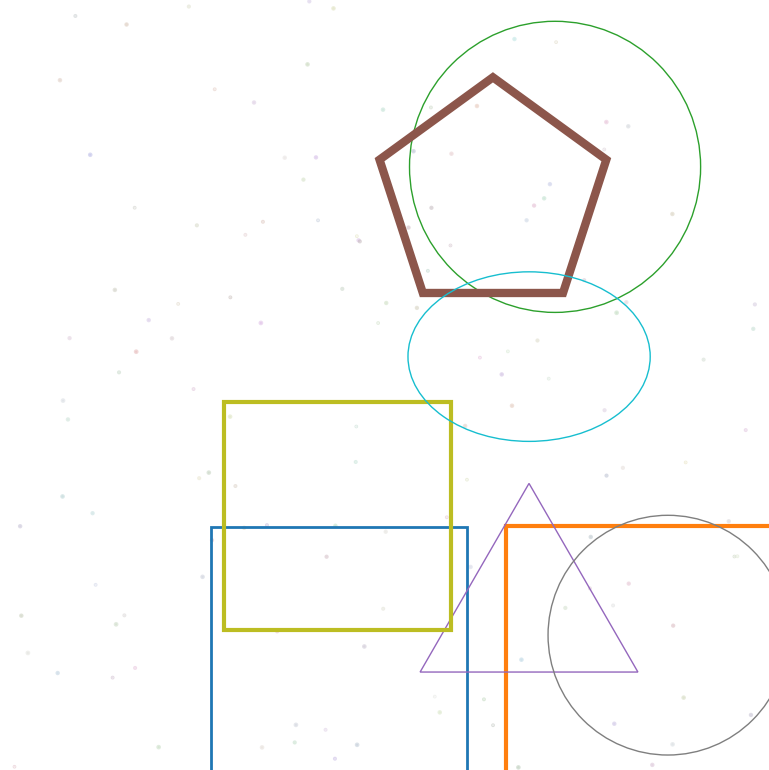[{"shape": "square", "thickness": 1, "radius": 0.83, "center": [0.441, 0.149]}, {"shape": "square", "thickness": 1.5, "radius": 0.9, "center": [0.836, 0.137]}, {"shape": "circle", "thickness": 0.5, "radius": 0.95, "center": [0.721, 0.783]}, {"shape": "triangle", "thickness": 0.5, "radius": 0.82, "center": [0.687, 0.209]}, {"shape": "pentagon", "thickness": 3, "radius": 0.77, "center": [0.64, 0.745]}, {"shape": "circle", "thickness": 0.5, "radius": 0.78, "center": [0.867, 0.175]}, {"shape": "square", "thickness": 1.5, "radius": 0.74, "center": [0.438, 0.33]}, {"shape": "oval", "thickness": 0.5, "radius": 0.79, "center": [0.687, 0.537]}]